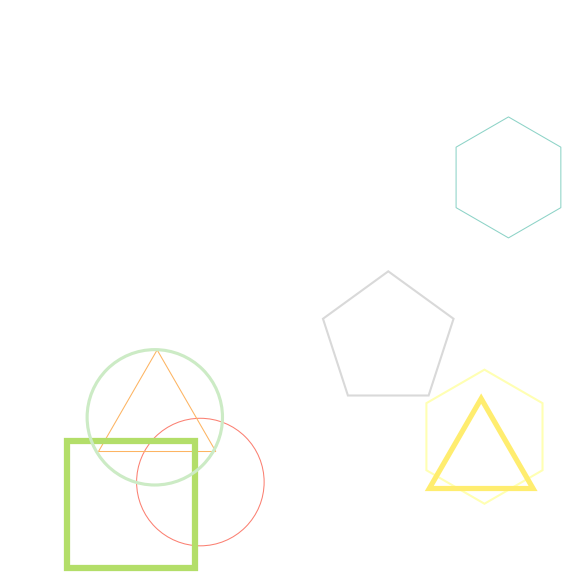[{"shape": "hexagon", "thickness": 0.5, "radius": 0.52, "center": [0.88, 0.692]}, {"shape": "hexagon", "thickness": 1, "radius": 0.58, "center": [0.839, 0.243]}, {"shape": "circle", "thickness": 0.5, "radius": 0.55, "center": [0.347, 0.164]}, {"shape": "triangle", "thickness": 0.5, "radius": 0.59, "center": [0.272, 0.276]}, {"shape": "square", "thickness": 3, "radius": 0.55, "center": [0.227, 0.125]}, {"shape": "pentagon", "thickness": 1, "radius": 0.59, "center": [0.672, 0.41]}, {"shape": "circle", "thickness": 1.5, "radius": 0.59, "center": [0.268, 0.277]}, {"shape": "triangle", "thickness": 2.5, "radius": 0.52, "center": [0.833, 0.205]}]